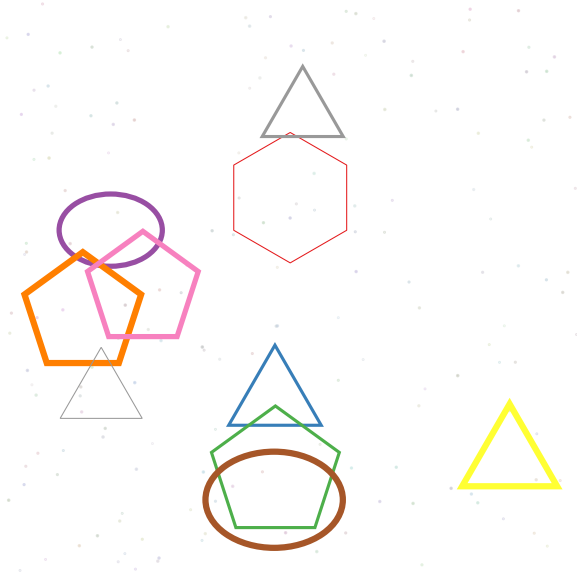[{"shape": "hexagon", "thickness": 0.5, "radius": 0.56, "center": [0.503, 0.657]}, {"shape": "triangle", "thickness": 1.5, "radius": 0.46, "center": [0.476, 0.309]}, {"shape": "pentagon", "thickness": 1.5, "radius": 0.58, "center": [0.477, 0.18]}, {"shape": "oval", "thickness": 2.5, "radius": 0.45, "center": [0.192, 0.601]}, {"shape": "pentagon", "thickness": 3, "radius": 0.53, "center": [0.143, 0.456]}, {"shape": "triangle", "thickness": 3, "radius": 0.47, "center": [0.882, 0.205]}, {"shape": "oval", "thickness": 3, "radius": 0.59, "center": [0.475, 0.134]}, {"shape": "pentagon", "thickness": 2.5, "radius": 0.5, "center": [0.247, 0.498]}, {"shape": "triangle", "thickness": 0.5, "radius": 0.41, "center": [0.175, 0.316]}, {"shape": "triangle", "thickness": 1.5, "radius": 0.4, "center": [0.524, 0.803]}]